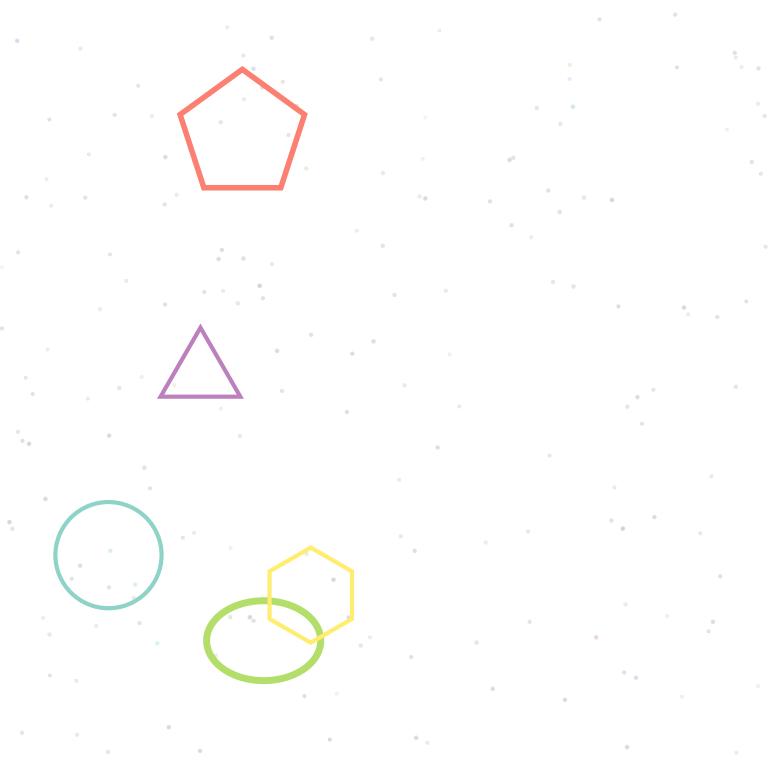[{"shape": "circle", "thickness": 1.5, "radius": 0.34, "center": [0.141, 0.279]}, {"shape": "pentagon", "thickness": 2, "radius": 0.42, "center": [0.315, 0.825]}, {"shape": "oval", "thickness": 2.5, "radius": 0.37, "center": [0.342, 0.168]}, {"shape": "triangle", "thickness": 1.5, "radius": 0.3, "center": [0.26, 0.515]}, {"shape": "hexagon", "thickness": 1.5, "radius": 0.31, "center": [0.404, 0.227]}]